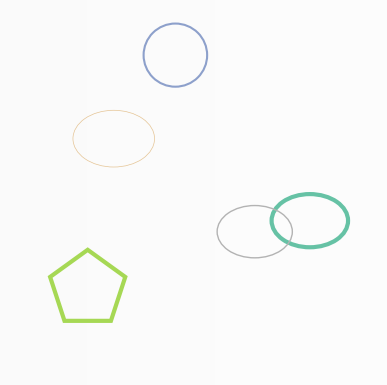[{"shape": "oval", "thickness": 3, "radius": 0.49, "center": [0.8, 0.427]}, {"shape": "circle", "thickness": 1.5, "radius": 0.41, "center": [0.453, 0.857]}, {"shape": "pentagon", "thickness": 3, "radius": 0.51, "center": [0.226, 0.249]}, {"shape": "oval", "thickness": 0.5, "radius": 0.53, "center": [0.294, 0.64]}, {"shape": "oval", "thickness": 1, "radius": 0.49, "center": [0.657, 0.398]}]